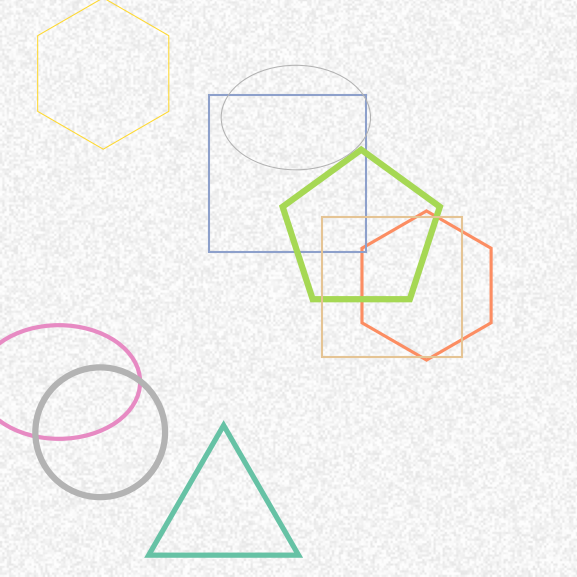[{"shape": "triangle", "thickness": 2.5, "radius": 0.75, "center": [0.387, 0.113]}, {"shape": "hexagon", "thickness": 1.5, "radius": 0.65, "center": [0.739, 0.505]}, {"shape": "square", "thickness": 1, "radius": 0.68, "center": [0.498, 0.699]}, {"shape": "oval", "thickness": 2, "radius": 0.7, "center": [0.102, 0.338]}, {"shape": "pentagon", "thickness": 3, "radius": 0.72, "center": [0.626, 0.597]}, {"shape": "hexagon", "thickness": 0.5, "radius": 0.66, "center": [0.179, 0.872]}, {"shape": "square", "thickness": 1, "radius": 0.61, "center": [0.679, 0.502]}, {"shape": "oval", "thickness": 0.5, "radius": 0.65, "center": [0.512, 0.796]}, {"shape": "circle", "thickness": 3, "radius": 0.56, "center": [0.174, 0.251]}]